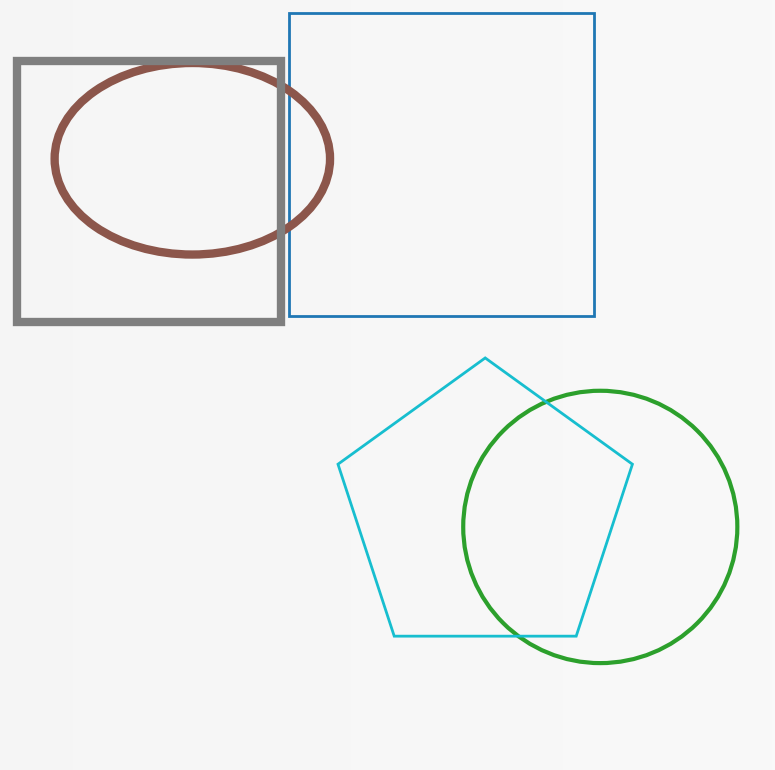[{"shape": "square", "thickness": 1, "radius": 0.98, "center": [0.57, 0.787]}, {"shape": "circle", "thickness": 1.5, "radius": 0.88, "center": [0.775, 0.316]}, {"shape": "oval", "thickness": 3, "radius": 0.89, "center": [0.248, 0.794]}, {"shape": "square", "thickness": 3, "radius": 0.85, "center": [0.192, 0.751]}, {"shape": "pentagon", "thickness": 1, "radius": 1.0, "center": [0.626, 0.335]}]